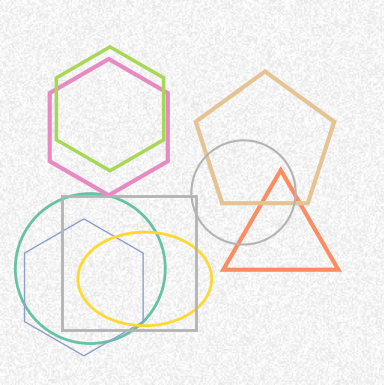[{"shape": "circle", "thickness": 2, "radius": 0.97, "center": [0.235, 0.302]}, {"shape": "triangle", "thickness": 3, "radius": 0.86, "center": [0.729, 0.386]}, {"shape": "hexagon", "thickness": 1, "radius": 0.89, "center": [0.218, 0.254]}, {"shape": "hexagon", "thickness": 3, "radius": 0.89, "center": [0.282, 0.67]}, {"shape": "hexagon", "thickness": 2.5, "radius": 0.8, "center": [0.286, 0.717]}, {"shape": "oval", "thickness": 2, "radius": 0.87, "center": [0.376, 0.276]}, {"shape": "pentagon", "thickness": 3, "radius": 0.95, "center": [0.688, 0.625]}, {"shape": "square", "thickness": 2, "radius": 0.87, "center": [0.335, 0.316]}, {"shape": "circle", "thickness": 1.5, "radius": 0.68, "center": [0.633, 0.5]}]